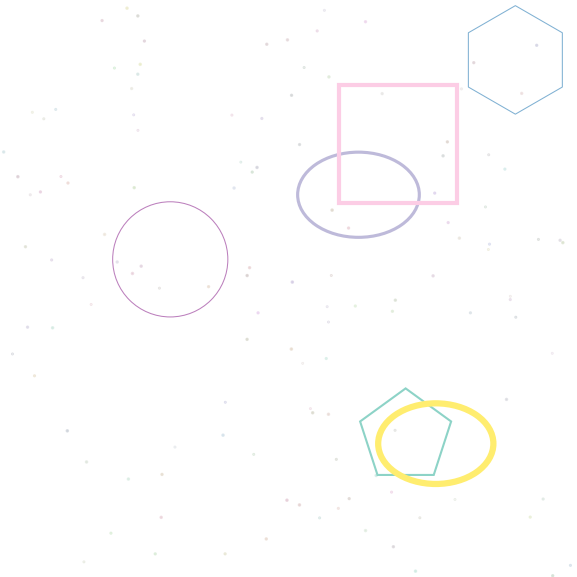[{"shape": "pentagon", "thickness": 1, "radius": 0.41, "center": [0.702, 0.244]}, {"shape": "oval", "thickness": 1.5, "radius": 0.53, "center": [0.621, 0.662]}, {"shape": "hexagon", "thickness": 0.5, "radius": 0.47, "center": [0.892, 0.895]}, {"shape": "square", "thickness": 2, "radius": 0.51, "center": [0.69, 0.75]}, {"shape": "circle", "thickness": 0.5, "radius": 0.5, "center": [0.295, 0.55]}, {"shape": "oval", "thickness": 3, "radius": 0.5, "center": [0.755, 0.231]}]